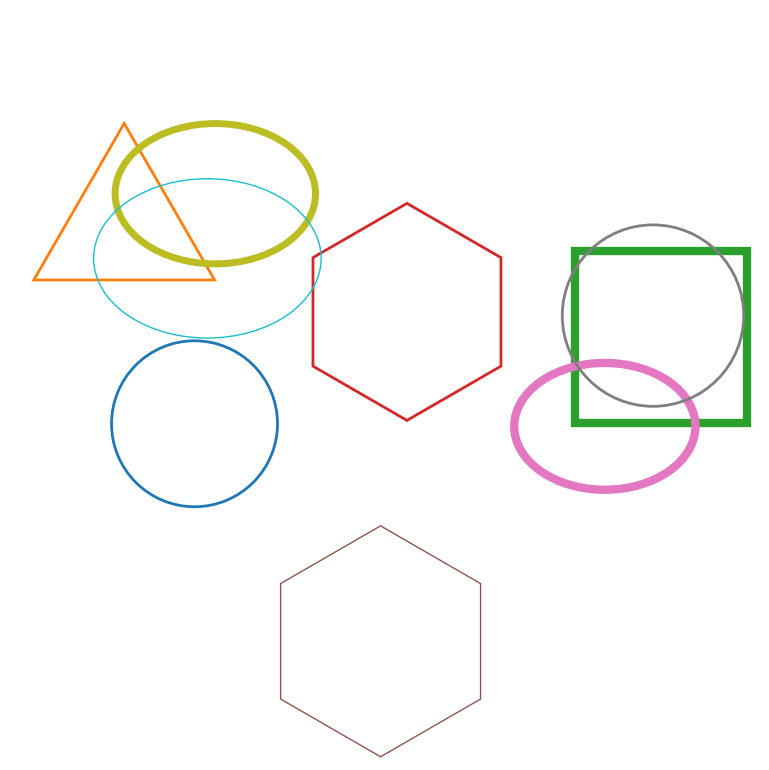[{"shape": "circle", "thickness": 1, "radius": 0.54, "center": [0.253, 0.45]}, {"shape": "triangle", "thickness": 1, "radius": 0.68, "center": [0.161, 0.704]}, {"shape": "square", "thickness": 3, "radius": 0.56, "center": [0.858, 0.563]}, {"shape": "hexagon", "thickness": 1, "radius": 0.7, "center": [0.529, 0.595]}, {"shape": "hexagon", "thickness": 0.5, "radius": 0.75, "center": [0.494, 0.167]}, {"shape": "oval", "thickness": 3, "radius": 0.59, "center": [0.785, 0.446]}, {"shape": "circle", "thickness": 1, "radius": 0.59, "center": [0.848, 0.59]}, {"shape": "oval", "thickness": 2.5, "radius": 0.65, "center": [0.28, 0.748]}, {"shape": "oval", "thickness": 0.5, "radius": 0.74, "center": [0.269, 0.664]}]